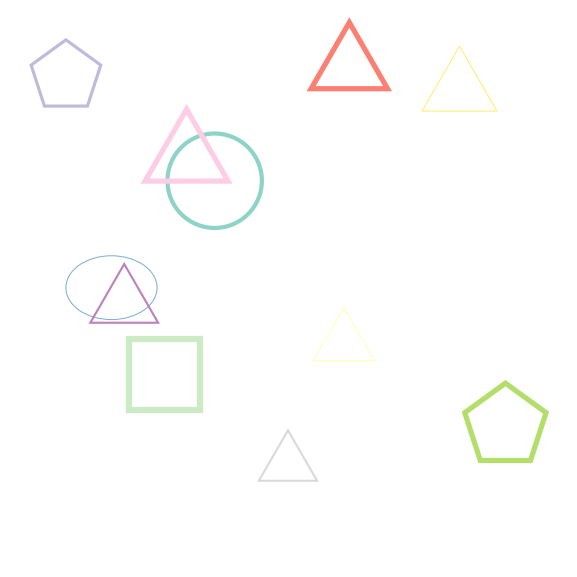[{"shape": "circle", "thickness": 2, "radius": 0.41, "center": [0.372, 0.686]}, {"shape": "triangle", "thickness": 0.5, "radius": 0.31, "center": [0.596, 0.405]}, {"shape": "pentagon", "thickness": 1.5, "radius": 0.32, "center": [0.114, 0.867]}, {"shape": "triangle", "thickness": 2.5, "radius": 0.38, "center": [0.605, 0.884]}, {"shape": "oval", "thickness": 0.5, "radius": 0.39, "center": [0.193, 0.501]}, {"shape": "pentagon", "thickness": 2.5, "radius": 0.37, "center": [0.875, 0.262]}, {"shape": "triangle", "thickness": 2.5, "radius": 0.41, "center": [0.323, 0.727]}, {"shape": "triangle", "thickness": 1, "radius": 0.29, "center": [0.499, 0.196]}, {"shape": "triangle", "thickness": 1, "radius": 0.34, "center": [0.215, 0.474]}, {"shape": "square", "thickness": 3, "radius": 0.31, "center": [0.286, 0.351]}, {"shape": "triangle", "thickness": 0.5, "radius": 0.37, "center": [0.796, 0.844]}]